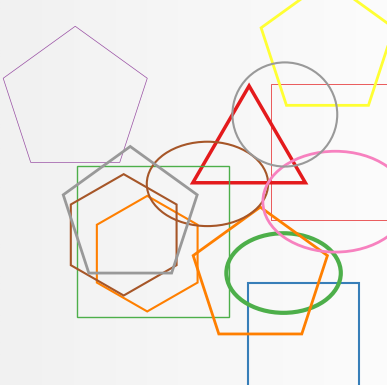[{"shape": "triangle", "thickness": 2.5, "radius": 0.84, "center": [0.643, 0.609]}, {"shape": "square", "thickness": 0.5, "radius": 0.88, "center": [0.876, 0.606]}, {"shape": "square", "thickness": 1.5, "radius": 0.72, "center": [0.782, 0.12]}, {"shape": "square", "thickness": 1, "radius": 0.98, "center": [0.394, 0.372]}, {"shape": "oval", "thickness": 3, "radius": 0.74, "center": [0.732, 0.291]}, {"shape": "pentagon", "thickness": 0.5, "radius": 0.98, "center": [0.194, 0.736]}, {"shape": "hexagon", "thickness": 1.5, "radius": 0.75, "center": [0.38, 0.341]}, {"shape": "pentagon", "thickness": 2, "radius": 0.91, "center": [0.672, 0.28]}, {"shape": "pentagon", "thickness": 2, "radius": 0.9, "center": [0.845, 0.872]}, {"shape": "hexagon", "thickness": 1.5, "radius": 0.79, "center": [0.319, 0.39]}, {"shape": "oval", "thickness": 1.5, "radius": 0.78, "center": [0.535, 0.522]}, {"shape": "oval", "thickness": 2, "radius": 0.94, "center": [0.865, 0.476]}, {"shape": "pentagon", "thickness": 2, "radius": 0.91, "center": [0.336, 0.438]}, {"shape": "circle", "thickness": 1.5, "radius": 0.68, "center": [0.735, 0.703]}]